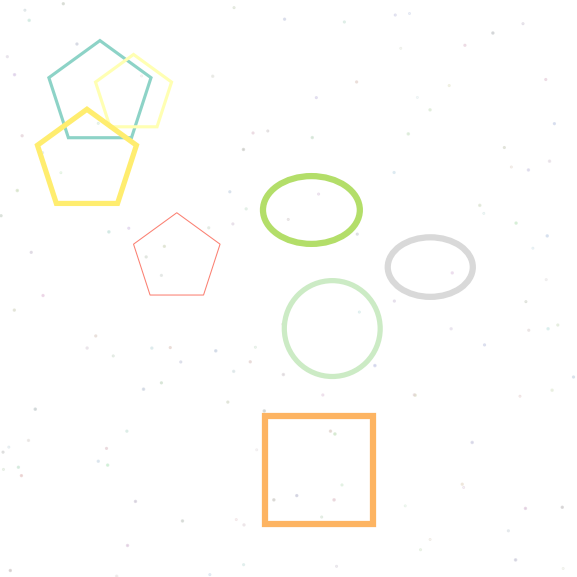[{"shape": "pentagon", "thickness": 1.5, "radius": 0.46, "center": [0.173, 0.836]}, {"shape": "pentagon", "thickness": 1.5, "radius": 0.35, "center": [0.231, 0.836]}, {"shape": "pentagon", "thickness": 0.5, "radius": 0.39, "center": [0.306, 0.552]}, {"shape": "square", "thickness": 3, "radius": 0.47, "center": [0.553, 0.185]}, {"shape": "oval", "thickness": 3, "radius": 0.42, "center": [0.539, 0.636]}, {"shape": "oval", "thickness": 3, "radius": 0.37, "center": [0.745, 0.537]}, {"shape": "circle", "thickness": 2.5, "radius": 0.42, "center": [0.575, 0.43]}, {"shape": "pentagon", "thickness": 2.5, "radius": 0.45, "center": [0.151, 0.72]}]